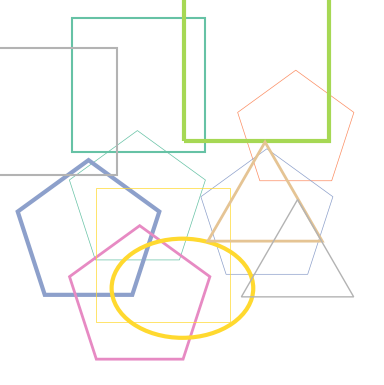[{"shape": "pentagon", "thickness": 0.5, "radius": 0.93, "center": [0.357, 0.475]}, {"shape": "square", "thickness": 1.5, "radius": 0.87, "center": [0.36, 0.779]}, {"shape": "pentagon", "thickness": 0.5, "radius": 0.79, "center": [0.768, 0.659]}, {"shape": "pentagon", "thickness": 0.5, "radius": 0.9, "center": [0.693, 0.433]}, {"shape": "pentagon", "thickness": 3, "radius": 0.97, "center": [0.23, 0.391]}, {"shape": "pentagon", "thickness": 2, "radius": 0.96, "center": [0.363, 0.222]}, {"shape": "square", "thickness": 3, "radius": 0.94, "center": [0.666, 0.821]}, {"shape": "square", "thickness": 0.5, "radius": 0.86, "center": [0.424, 0.337]}, {"shape": "oval", "thickness": 3, "radius": 0.92, "center": [0.474, 0.251]}, {"shape": "triangle", "thickness": 2, "radius": 0.86, "center": [0.688, 0.459]}, {"shape": "square", "thickness": 1.5, "radius": 0.82, "center": [0.14, 0.71]}, {"shape": "triangle", "thickness": 1, "radius": 0.84, "center": [0.773, 0.313]}]